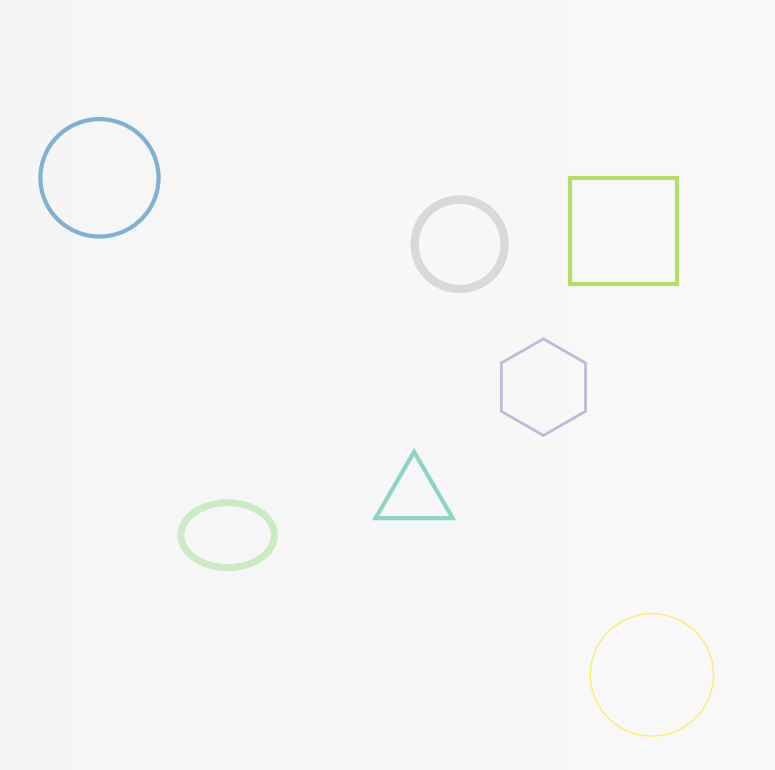[{"shape": "triangle", "thickness": 1.5, "radius": 0.29, "center": [0.534, 0.356]}, {"shape": "hexagon", "thickness": 1, "radius": 0.31, "center": [0.701, 0.497]}, {"shape": "circle", "thickness": 1.5, "radius": 0.38, "center": [0.128, 0.769]}, {"shape": "square", "thickness": 1.5, "radius": 0.34, "center": [0.804, 0.7]}, {"shape": "circle", "thickness": 3, "radius": 0.29, "center": [0.593, 0.683]}, {"shape": "oval", "thickness": 2.5, "radius": 0.3, "center": [0.294, 0.305]}, {"shape": "circle", "thickness": 0.5, "radius": 0.4, "center": [0.841, 0.124]}]